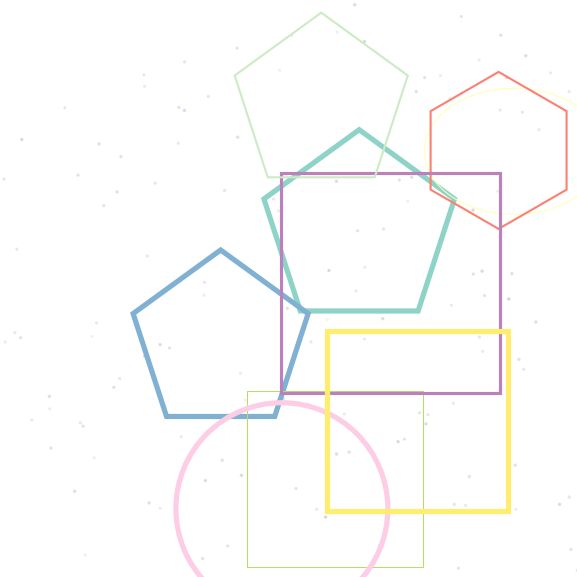[{"shape": "pentagon", "thickness": 2.5, "radius": 0.87, "center": [0.622, 0.601]}, {"shape": "oval", "thickness": 0.5, "radius": 0.78, "center": [0.891, 0.737]}, {"shape": "hexagon", "thickness": 1, "radius": 0.68, "center": [0.863, 0.739]}, {"shape": "pentagon", "thickness": 2.5, "radius": 0.8, "center": [0.382, 0.407]}, {"shape": "square", "thickness": 0.5, "radius": 0.76, "center": [0.58, 0.17]}, {"shape": "circle", "thickness": 2.5, "radius": 0.92, "center": [0.488, 0.118]}, {"shape": "square", "thickness": 1.5, "radius": 0.95, "center": [0.676, 0.509]}, {"shape": "pentagon", "thickness": 1, "radius": 0.79, "center": [0.556, 0.82]}, {"shape": "square", "thickness": 2.5, "radius": 0.78, "center": [0.723, 0.27]}]